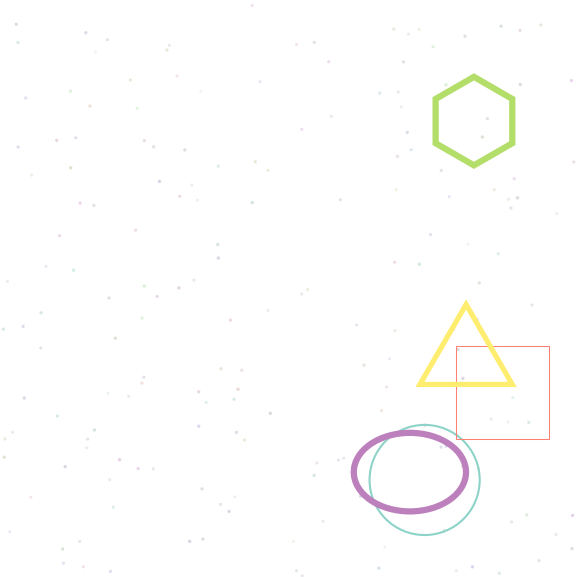[{"shape": "circle", "thickness": 1, "radius": 0.48, "center": [0.735, 0.168]}, {"shape": "square", "thickness": 0.5, "radius": 0.4, "center": [0.869, 0.32]}, {"shape": "hexagon", "thickness": 3, "radius": 0.38, "center": [0.821, 0.789]}, {"shape": "oval", "thickness": 3, "radius": 0.49, "center": [0.71, 0.182]}, {"shape": "triangle", "thickness": 2.5, "radius": 0.46, "center": [0.807, 0.38]}]